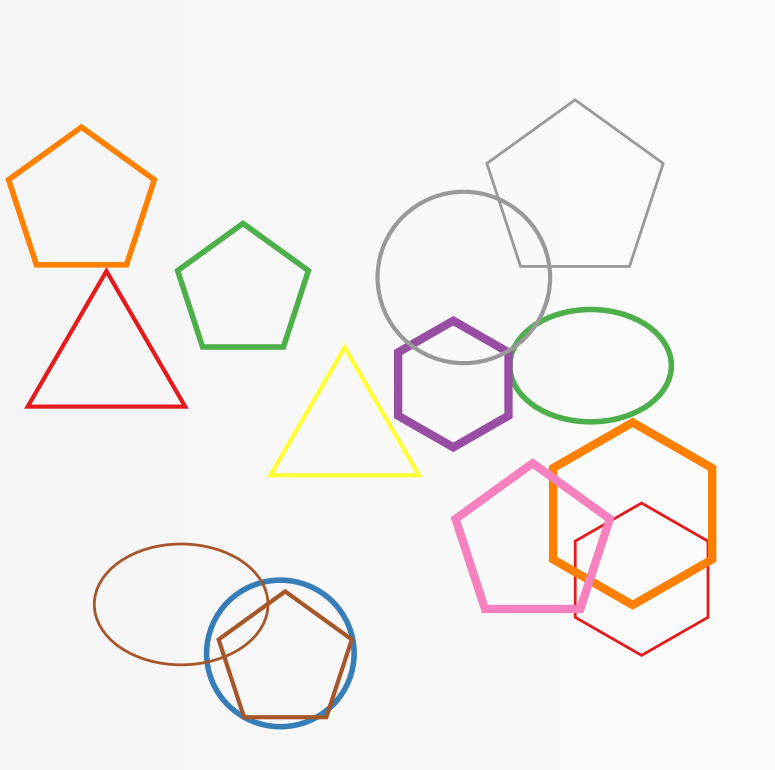[{"shape": "triangle", "thickness": 1.5, "radius": 0.59, "center": [0.137, 0.531]}, {"shape": "hexagon", "thickness": 1, "radius": 0.49, "center": [0.828, 0.248]}, {"shape": "circle", "thickness": 2, "radius": 0.48, "center": [0.362, 0.151]}, {"shape": "pentagon", "thickness": 2, "radius": 0.44, "center": [0.314, 0.621]}, {"shape": "oval", "thickness": 2, "radius": 0.52, "center": [0.762, 0.525]}, {"shape": "hexagon", "thickness": 3, "radius": 0.41, "center": [0.585, 0.501]}, {"shape": "pentagon", "thickness": 2, "radius": 0.49, "center": [0.105, 0.736]}, {"shape": "hexagon", "thickness": 3, "radius": 0.59, "center": [0.816, 0.333]}, {"shape": "triangle", "thickness": 1.5, "radius": 0.55, "center": [0.445, 0.438]}, {"shape": "oval", "thickness": 1, "radius": 0.56, "center": [0.234, 0.215]}, {"shape": "pentagon", "thickness": 1.5, "radius": 0.45, "center": [0.368, 0.142]}, {"shape": "pentagon", "thickness": 3, "radius": 0.52, "center": [0.687, 0.294]}, {"shape": "circle", "thickness": 1.5, "radius": 0.56, "center": [0.598, 0.64]}, {"shape": "pentagon", "thickness": 1, "radius": 0.6, "center": [0.742, 0.751]}]